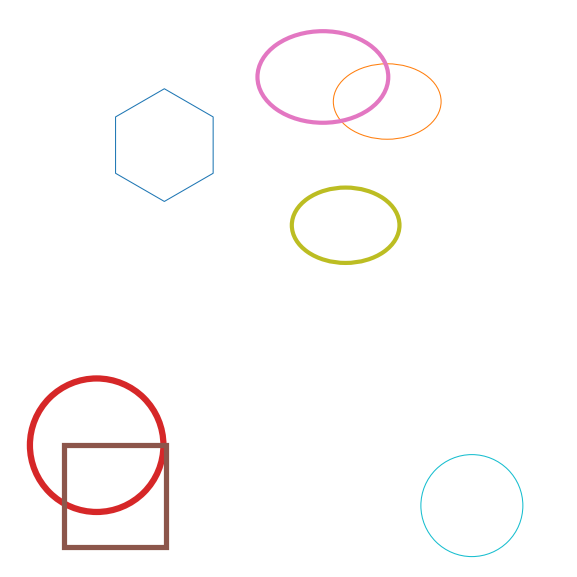[{"shape": "hexagon", "thickness": 0.5, "radius": 0.49, "center": [0.285, 0.748]}, {"shape": "oval", "thickness": 0.5, "radius": 0.47, "center": [0.671, 0.823]}, {"shape": "circle", "thickness": 3, "radius": 0.58, "center": [0.167, 0.228]}, {"shape": "square", "thickness": 2.5, "radius": 0.44, "center": [0.199, 0.141]}, {"shape": "oval", "thickness": 2, "radius": 0.57, "center": [0.559, 0.866]}, {"shape": "oval", "thickness": 2, "radius": 0.47, "center": [0.599, 0.609]}, {"shape": "circle", "thickness": 0.5, "radius": 0.44, "center": [0.817, 0.124]}]